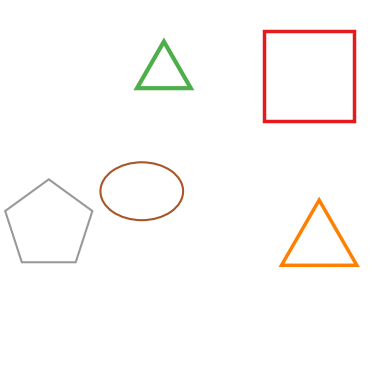[{"shape": "square", "thickness": 2.5, "radius": 0.58, "center": [0.802, 0.802]}, {"shape": "triangle", "thickness": 3, "radius": 0.4, "center": [0.426, 0.811]}, {"shape": "triangle", "thickness": 2.5, "radius": 0.56, "center": [0.829, 0.367]}, {"shape": "oval", "thickness": 1.5, "radius": 0.54, "center": [0.368, 0.503]}, {"shape": "pentagon", "thickness": 1.5, "radius": 0.6, "center": [0.127, 0.415]}]